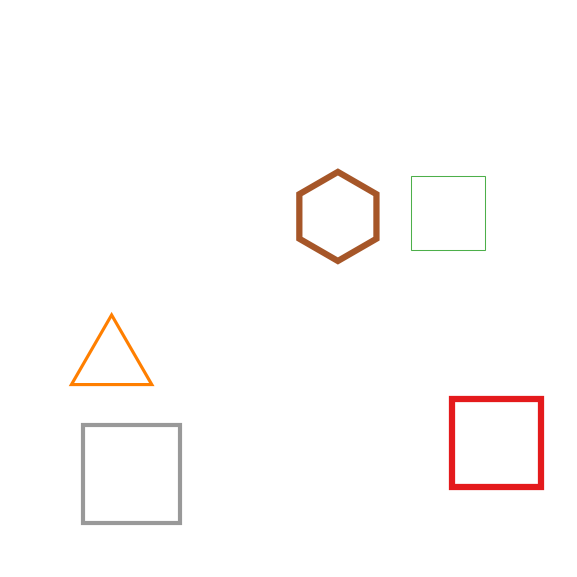[{"shape": "square", "thickness": 3, "radius": 0.38, "center": [0.86, 0.233]}, {"shape": "square", "thickness": 0.5, "radius": 0.32, "center": [0.776, 0.63]}, {"shape": "triangle", "thickness": 1.5, "radius": 0.4, "center": [0.193, 0.373]}, {"shape": "hexagon", "thickness": 3, "radius": 0.39, "center": [0.585, 0.624]}, {"shape": "square", "thickness": 2, "radius": 0.42, "center": [0.228, 0.178]}]